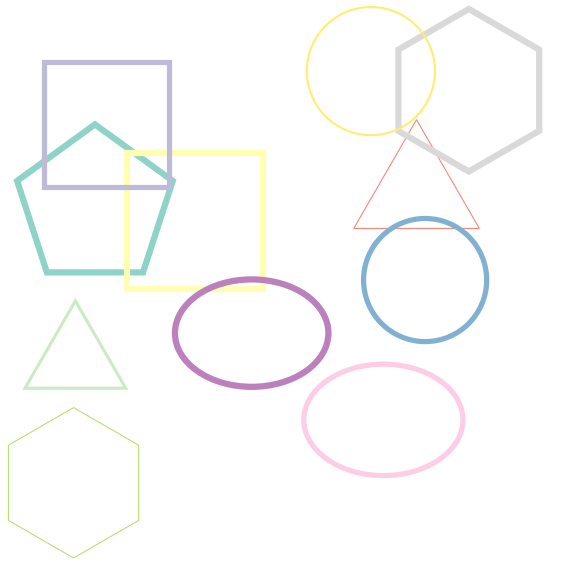[{"shape": "pentagon", "thickness": 3, "radius": 0.71, "center": [0.164, 0.642]}, {"shape": "square", "thickness": 3, "radius": 0.59, "center": [0.338, 0.617]}, {"shape": "square", "thickness": 2.5, "radius": 0.54, "center": [0.184, 0.783]}, {"shape": "triangle", "thickness": 0.5, "radius": 0.63, "center": [0.721, 0.666]}, {"shape": "circle", "thickness": 2.5, "radius": 0.53, "center": [0.736, 0.514]}, {"shape": "hexagon", "thickness": 0.5, "radius": 0.65, "center": [0.127, 0.163]}, {"shape": "oval", "thickness": 2.5, "radius": 0.69, "center": [0.664, 0.272]}, {"shape": "hexagon", "thickness": 3, "radius": 0.7, "center": [0.812, 0.843]}, {"shape": "oval", "thickness": 3, "radius": 0.66, "center": [0.436, 0.422]}, {"shape": "triangle", "thickness": 1.5, "radius": 0.5, "center": [0.131, 0.377]}, {"shape": "circle", "thickness": 1, "radius": 0.55, "center": [0.642, 0.876]}]